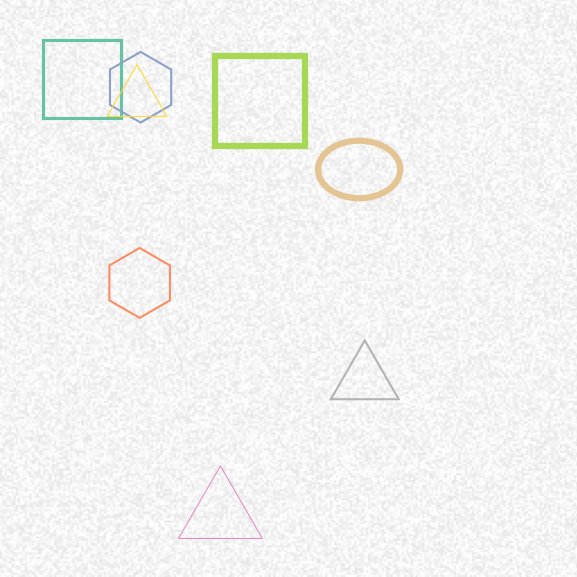[{"shape": "square", "thickness": 1.5, "radius": 0.34, "center": [0.142, 0.862]}, {"shape": "hexagon", "thickness": 1, "radius": 0.3, "center": [0.242, 0.509]}, {"shape": "hexagon", "thickness": 1, "radius": 0.31, "center": [0.243, 0.848]}, {"shape": "triangle", "thickness": 0.5, "radius": 0.42, "center": [0.382, 0.109]}, {"shape": "square", "thickness": 3, "radius": 0.39, "center": [0.45, 0.824]}, {"shape": "triangle", "thickness": 0.5, "radius": 0.3, "center": [0.237, 0.827]}, {"shape": "oval", "thickness": 3, "radius": 0.36, "center": [0.622, 0.706]}, {"shape": "triangle", "thickness": 1, "radius": 0.34, "center": [0.632, 0.342]}]